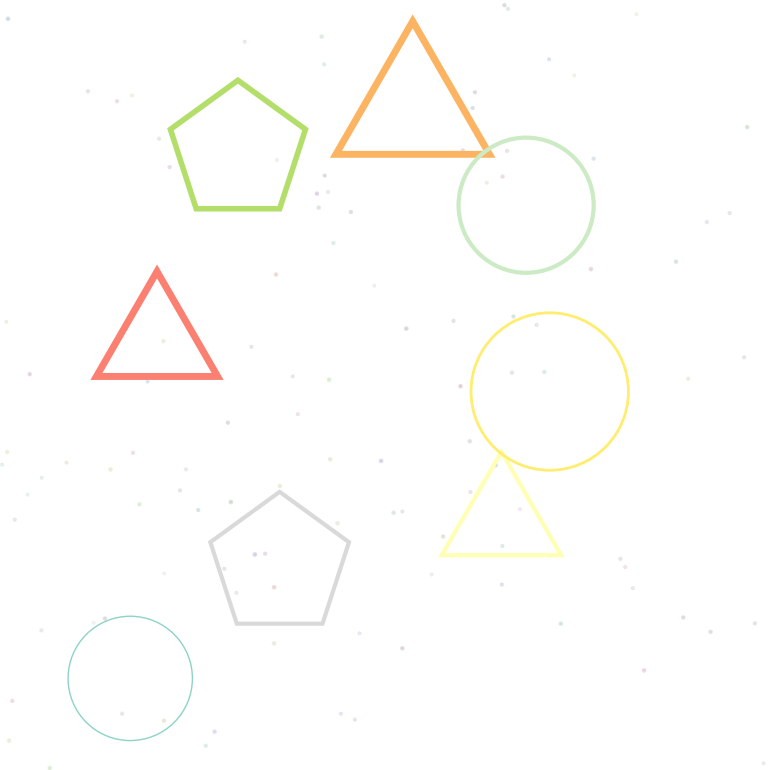[{"shape": "circle", "thickness": 0.5, "radius": 0.4, "center": [0.169, 0.119]}, {"shape": "triangle", "thickness": 1.5, "radius": 0.45, "center": [0.651, 0.324]}, {"shape": "triangle", "thickness": 2.5, "radius": 0.45, "center": [0.204, 0.557]}, {"shape": "triangle", "thickness": 2.5, "radius": 0.58, "center": [0.536, 0.857]}, {"shape": "pentagon", "thickness": 2, "radius": 0.46, "center": [0.309, 0.804]}, {"shape": "pentagon", "thickness": 1.5, "radius": 0.47, "center": [0.363, 0.267]}, {"shape": "circle", "thickness": 1.5, "radius": 0.44, "center": [0.683, 0.733]}, {"shape": "circle", "thickness": 1, "radius": 0.51, "center": [0.714, 0.492]}]